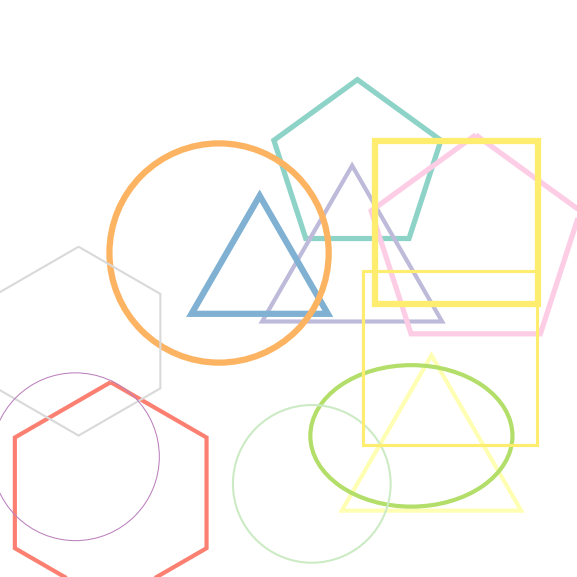[{"shape": "pentagon", "thickness": 2.5, "radius": 0.76, "center": [0.619, 0.709]}, {"shape": "triangle", "thickness": 2, "radius": 0.9, "center": [0.747, 0.205]}, {"shape": "triangle", "thickness": 2, "radius": 0.9, "center": [0.61, 0.532]}, {"shape": "hexagon", "thickness": 2, "radius": 0.96, "center": [0.192, 0.146]}, {"shape": "triangle", "thickness": 3, "radius": 0.68, "center": [0.45, 0.524]}, {"shape": "circle", "thickness": 3, "radius": 0.95, "center": [0.379, 0.561]}, {"shape": "oval", "thickness": 2, "radius": 0.87, "center": [0.712, 0.244]}, {"shape": "pentagon", "thickness": 2.5, "radius": 0.95, "center": [0.824, 0.575]}, {"shape": "hexagon", "thickness": 1, "radius": 0.82, "center": [0.136, 0.408]}, {"shape": "circle", "thickness": 0.5, "radius": 0.73, "center": [0.131, 0.208]}, {"shape": "circle", "thickness": 1, "radius": 0.68, "center": [0.54, 0.161]}, {"shape": "square", "thickness": 1.5, "radius": 0.75, "center": [0.779, 0.379]}, {"shape": "square", "thickness": 3, "radius": 0.7, "center": [0.79, 0.614]}]